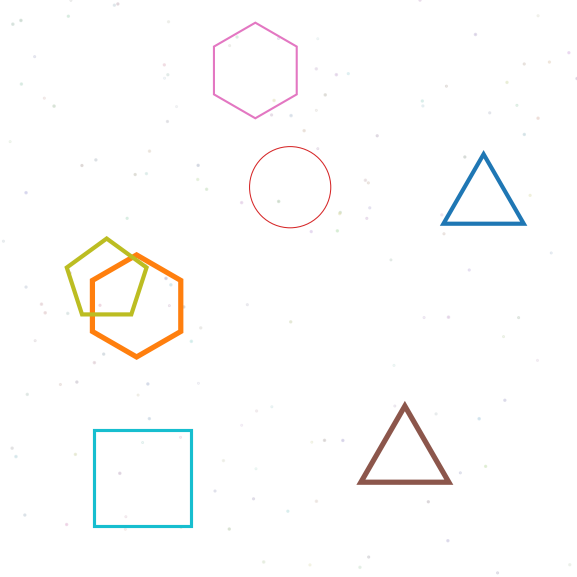[{"shape": "triangle", "thickness": 2, "radius": 0.4, "center": [0.837, 0.652]}, {"shape": "hexagon", "thickness": 2.5, "radius": 0.44, "center": [0.237, 0.469]}, {"shape": "circle", "thickness": 0.5, "radius": 0.35, "center": [0.502, 0.675]}, {"shape": "triangle", "thickness": 2.5, "radius": 0.44, "center": [0.701, 0.208]}, {"shape": "hexagon", "thickness": 1, "radius": 0.41, "center": [0.442, 0.877]}, {"shape": "pentagon", "thickness": 2, "radius": 0.36, "center": [0.185, 0.513]}, {"shape": "square", "thickness": 1.5, "radius": 0.42, "center": [0.247, 0.171]}]